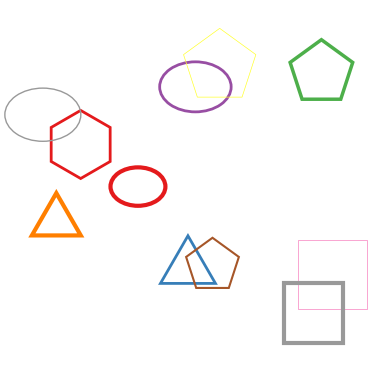[{"shape": "hexagon", "thickness": 2, "radius": 0.44, "center": [0.21, 0.625]}, {"shape": "oval", "thickness": 3, "radius": 0.36, "center": [0.358, 0.515]}, {"shape": "triangle", "thickness": 2, "radius": 0.41, "center": [0.488, 0.305]}, {"shape": "pentagon", "thickness": 2.5, "radius": 0.43, "center": [0.835, 0.811]}, {"shape": "oval", "thickness": 2, "radius": 0.46, "center": [0.508, 0.774]}, {"shape": "triangle", "thickness": 3, "radius": 0.37, "center": [0.146, 0.425]}, {"shape": "pentagon", "thickness": 0.5, "radius": 0.49, "center": [0.571, 0.828]}, {"shape": "pentagon", "thickness": 1.5, "radius": 0.36, "center": [0.552, 0.31]}, {"shape": "square", "thickness": 0.5, "radius": 0.44, "center": [0.864, 0.287]}, {"shape": "oval", "thickness": 1, "radius": 0.49, "center": [0.111, 0.702]}, {"shape": "square", "thickness": 3, "radius": 0.39, "center": [0.814, 0.186]}]